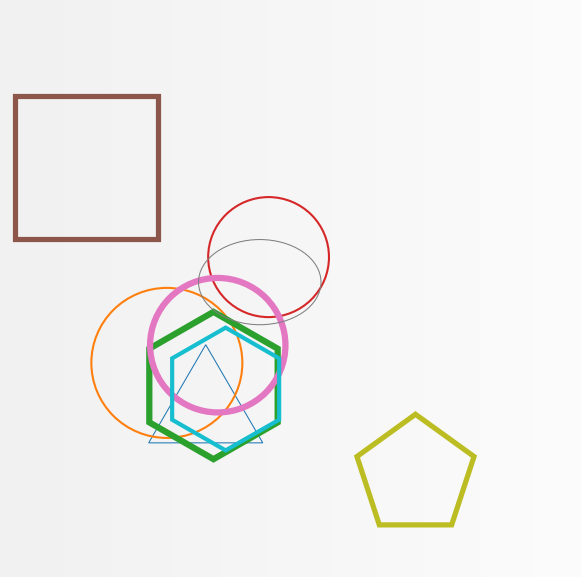[{"shape": "triangle", "thickness": 0.5, "radius": 0.57, "center": [0.354, 0.289]}, {"shape": "circle", "thickness": 1, "radius": 0.65, "center": [0.287, 0.371]}, {"shape": "hexagon", "thickness": 3, "radius": 0.64, "center": [0.367, 0.332]}, {"shape": "circle", "thickness": 1, "radius": 0.52, "center": [0.462, 0.554]}, {"shape": "square", "thickness": 2.5, "radius": 0.62, "center": [0.149, 0.709]}, {"shape": "circle", "thickness": 3, "radius": 0.58, "center": [0.375, 0.401]}, {"shape": "oval", "thickness": 0.5, "radius": 0.53, "center": [0.447, 0.511]}, {"shape": "pentagon", "thickness": 2.5, "radius": 0.53, "center": [0.715, 0.176]}, {"shape": "hexagon", "thickness": 2, "radius": 0.53, "center": [0.388, 0.325]}]